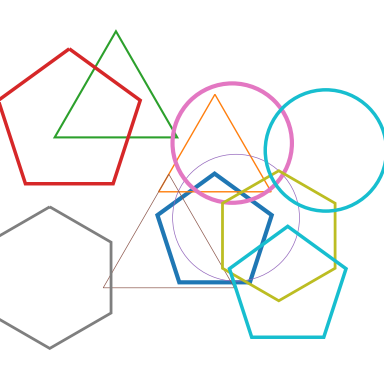[{"shape": "pentagon", "thickness": 3, "radius": 0.78, "center": [0.557, 0.393]}, {"shape": "triangle", "thickness": 1, "radius": 0.84, "center": [0.558, 0.586]}, {"shape": "triangle", "thickness": 1.5, "radius": 0.92, "center": [0.301, 0.735]}, {"shape": "pentagon", "thickness": 2.5, "radius": 0.97, "center": [0.18, 0.679]}, {"shape": "circle", "thickness": 0.5, "radius": 0.82, "center": [0.613, 0.434]}, {"shape": "triangle", "thickness": 0.5, "radius": 0.98, "center": [0.438, 0.351]}, {"shape": "circle", "thickness": 3, "radius": 0.78, "center": [0.603, 0.628]}, {"shape": "hexagon", "thickness": 2, "radius": 0.92, "center": [0.129, 0.279]}, {"shape": "hexagon", "thickness": 2, "radius": 0.84, "center": [0.724, 0.388]}, {"shape": "circle", "thickness": 2.5, "radius": 0.79, "center": [0.846, 0.609]}, {"shape": "pentagon", "thickness": 2.5, "radius": 0.8, "center": [0.747, 0.253]}]